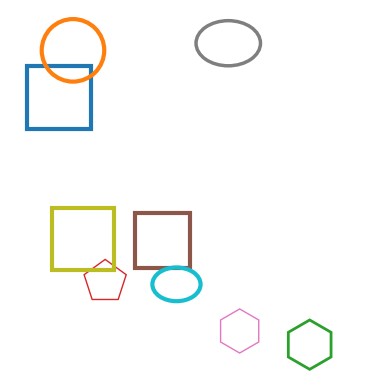[{"shape": "square", "thickness": 3, "radius": 0.41, "center": [0.153, 0.746]}, {"shape": "circle", "thickness": 3, "radius": 0.41, "center": [0.19, 0.869]}, {"shape": "hexagon", "thickness": 2, "radius": 0.32, "center": [0.804, 0.105]}, {"shape": "pentagon", "thickness": 1, "radius": 0.29, "center": [0.273, 0.269]}, {"shape": "square", "thickness": 3, "radius": 0.36, "center": [0.422, 0.375]}, {"shape": "hexagon", "thickness": 1, "radius": 0.29, "center": [0.622, 0.14]}, {"shape": "oval", "thickness": 2.5, "radius": 0.42, "center": [0.593, 0.888]}, {"shape": "square", "thickness": 3, "radius": 0.4, "center": [0.217, 0.38]}, {"shape": "oval", "thickness": 3, "radius": 0.31, "center": [0.458, 0.261]}]